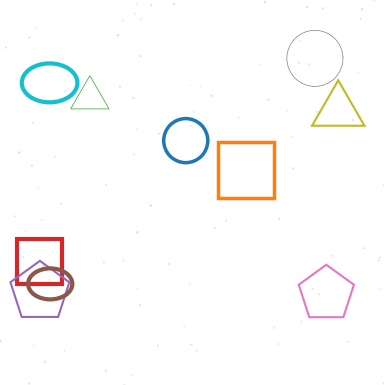[{"shape": "circle", "thickness": 2.5, "radius": 0.29, "center": [0.482, 0.635]}, {"shape": "square", "thickness": 2.5, "radius": 0.36, "center": [0.638, 0.558]}, {"shape": "triangle", "thickness": 0.5, "radius": 0.29, "center": [0.233, 0.746]}, {"shape": "square", "thickness": 3, "radius": 0.29, "center": [0.102, 0.321]}, {"shape": "pentagon", "thickness": 1.5, "radius": 0.4, "center": [0.104, 0.242]}, {"shape": "oval", "thickness": 3, "radius": 0.29, "center": [0.13, 0.263]}, {"shape": "pentagon", "thickness": 1.5, "radius": 0.38, "center": [0.848, 0.237]}, {"shape": "circle", "thickness": 0.5, "radius": 0.36, "center": [0.818, 0.848]}, {"shape": "triangle", "thickness": 1.5, "radius": 0.39, "center": [0.879, 0.713]}, {"shape": "oval", "thickness": 3, "radius": 0.36, "center": [0.129, 0.785]}]